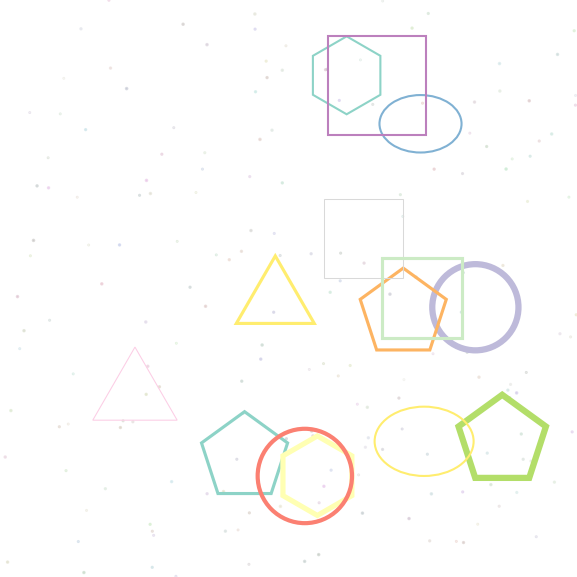[{"shape": "hexagon", "thickness": 1, "radius": 0.34, "center": [0.6, 0.869]}, {"shape": "pentagon", "thickness": 1.5, "radius": 0.39, "center": [0.423, 0.208]}, {"shape": "hexagon", "thickness": 2.5, "radius": 0.34, "center": [0.55, 0.175]}, {"shape": "circle", "thickness": 3, "radius": 0.37, "center": [0.823, 0.467]}, {"shape": "circle", "thickness": 2, "radius": 0.41, "center": [0.528, 0.175]}, {"shape": "oval", "thickness": 1, "radius": 0.36, "center": [0.728, 0.785]}, {"shape": "pentagon", "thickness": 1.5, "radius": 0.39, "center": [0.698, 0.457]}, {"shape": "pentagon", "thickness": 3, "radius": 0.4, "center": [0.87, 0.236]}, {"shape": "triangle", "thickness": 0.5, "radius": 0.42, "center": [0.234, 0.314]}, {"shape": "square", "thickness": 0.5, "radius": 0.34, "center": [0.629, 0.587]}, {"shape": "square", "thickness": 1, "radius": 0.43, "center": [0.652, 0.851]}, {"shape": "square", "thickness": 1.5, "radius": 0.35, "center": [0.731, 0.483]}, {"shape": "triangle", "thickness": 1.5, "radius": 0.39, "center": [0.477, 0.478]}, {"shape": "oval", "thickness": 1, "radius": 0.43, "center": [0.734, 0.235]}]